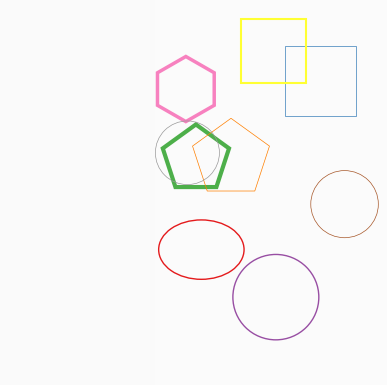[{"shape": "oval", "thickness": 1, "radius": 0.55, "center": [0.52, 0.352]}, {"shape": "square", "thickness": 0.5, "radius": 0.45, "center": [0.827, 0.791]}, {"shape": "pentagon", "thickness": 3, "radius": 0.45, "center": [0.506, 0.587]}, {"shape": "circle", "thickness": 1, "radius": 0.55, "center": [0.712, 0.228]}, {"shape": "pentagon", "thickness": 0.5, "radius": 0.52, "center": [0.596, 0.588]}, {"shape": "square", "thickness": 1.5, "radius": 0.42, "center": [0.706, 0.868]}, {"shape": "circle", "thickness": 0.5, "radius": 0.44, "center": [0.889, 0.47]}, {"shape": "hexagon", "thickness": 2.5, "radius": 0.42, "center": [0.48, 0.769]}, {"shape": "circle", "thickness": 0.5, "radius": 0.41, "center": [0.484, 0.603]}]